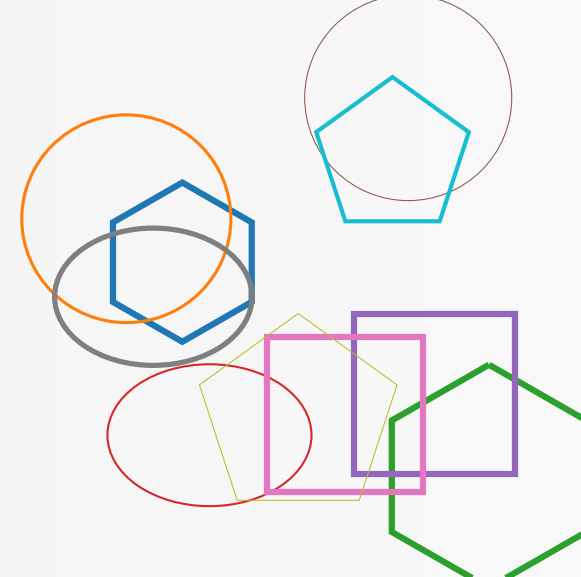[{"shape": "hexagon", "thickness": 3, "radius": 0.69, "center": [0.314, 0.545]}, {"shape": "circle", "thickness": 1.5, "radius": 0.9, "center": [0.217, 0.62]}, {"shape": "hexagon", "thickness": 3, "radius": 0.97, "center": [0.841, 0.175]}, {"shape": "oval", "thickness": 1, "radius": 0.88, "center": [0.36, 0.246]}, {"shape": "square", "thickness": 3, "radius": 0.69, "center": [0.747, 0.317]}, {"shape": "circle", "thickness": 0.5, "radius": 0.89, "center": [0.702, 0.83]}, {"shape": "square", "thickness": 3, "radius": 0.67, "center": [0.594, 0.281]}, {"shape": "oval", "thickness": 2.5, "radius": 0.85, "center": [0.264, 0.485]}, {"shape": "pentagon", "thickness": 0.5, "radius": 0.89, "center": [0.513, 0.277]}, {"shape": "pentagon", "thickness": 2, "radius": 0.69, "center": [0.675, 0.728]}]